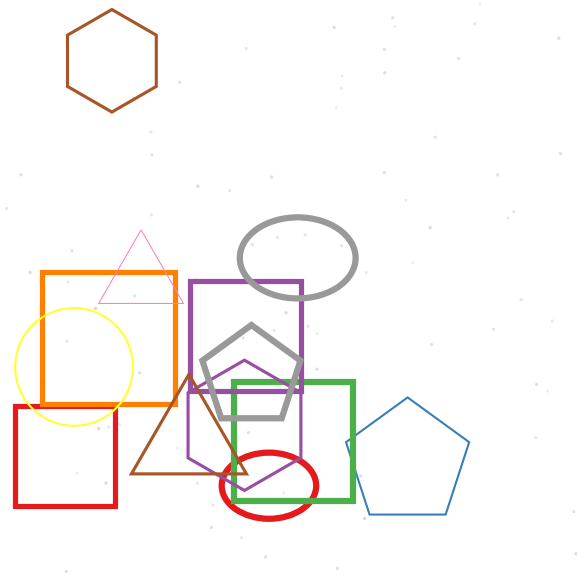[{"shape": "square", "thickness": 2.5, "radius": 0.44, "center": [0.113, 0.209]}, {"shape": "oval", "thickness": 3, "radius": 0.41, "center": [0.466, 0.158]}, {"shape": "pentagon", "thickness": 1, "radius": 0.56, "center": [0.706, 0.199]}, {"shape": "square", "thickness": 3, "radius": 0.51, "center": [0.508, 0.234]}, {"shape": "hexagon", "thickness": 1.5, "radius": 0.56, "center": [0.423, 0.263]}, {"shape": "square", "thickness": 2.5, "radius": 0.48, "center": [0.425, 0.417]}, {"shape": "square", "thickness": 2.5, "radius": 0.57, "center": [0.188, 0.414]}, {"shape": "circle", "thickness": 1, "radius": 0.51, "center": [0.128, 0.364]}, {"shape": "hexagon", "thickness": 1.5, "radius": 0.44, "center": [0.194, 0.894]}, {"shape": "triangle", "thickness": 1.5, "radius": 0.57, "center": [0.327, 0.236]}, {"shape": "triangle", "thickness": 0.5, "radius": 0.42, "center": [0.244, 0.516]}, {"shape": "pentagon", "thickness": 3, "radius": 0.45, "center": [0.435, 0.347]}, {"shape": "oval", "thickness": 3, "radius": 0.5, "center": [0.516, 0.553]}]